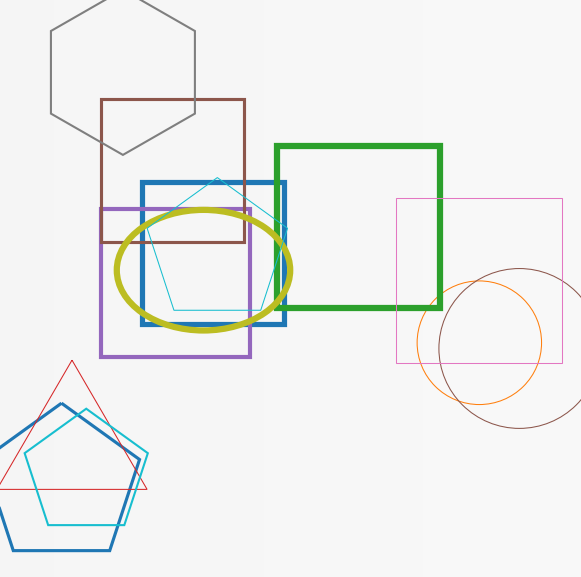[{"shape": "pentagon", "thickness": 1.5, "radius": 0.71, "center": [0.106, 0.16]}, {"shape": "square", "thickness": 2.5, "radius": 0.61, "center": [0.366, 0.561]}, {"shape": "circle", "thickness": 0.5, "radius": 0.54, "center": [0.825, 0.406]}, {"shape": "square", "thickness": 3, "radius": 0.7, "center": [0.617, 0.606]}, {"shape": "triangle", "thickness": 0.5, "radius": 0.75, "center": [0.124, 0.226]}, {"shape": "square", "thickness": 2, "radius": 0.64, "center": [0.302, 0.509]}, {"shape": "square", "thickness": 1.5, "radius": 0.62, "center": [0.297, 0.704]}, {"shape": "circle", "thickness": 0.5, "radius": 0.69, "center": [0.894, 0.396]}, {"shape": "square", "thickness": 0.5, "radius": 0.71, "center": [0.824, 0.514]}, {"shape": "hexagon", "thickness": 1, "radius": 0.72, "center": [0.211, 0.874]}, {"shape": "oval", "thickness": 3, "radius": 0.75, "center": [0.35, 0.531]}, {"shape": "pentagon", "thickness": 1, "radius": 0.56, "center": [0.148, 0.18]}, {"shape": "pentagon", "thickness": 0.5, "radius": 0.63, "center": [0.374, 0.565]}]